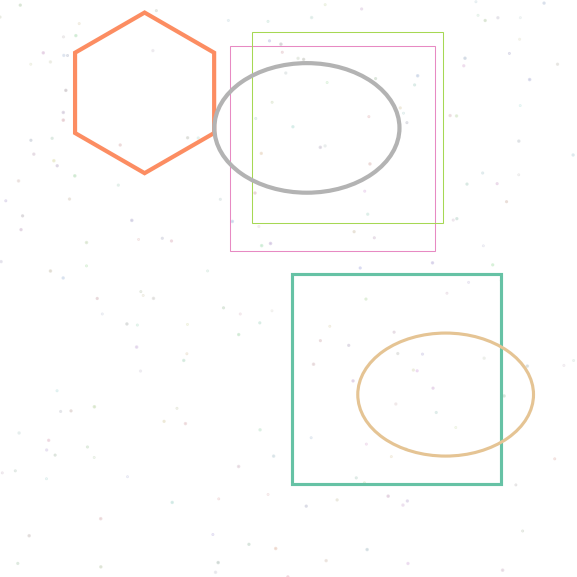[{"shape": "square", "thickness": 1.5, "radius": 0.91, "center": [0.687, 0.343]}, {"shape": "hexagon", "thickness": 2, "radius": 0.7, "center": [0.25, 0.838]}, {"shape": "square", "thickness": 0.5, "radius": 0.89, "center": [0.576, 0.742]}, {"shape": "square", "thickness": 0.5, "radius": 0.83, "center": [0.602, 0.778]}, {"shape": "oval", "thickness": 1.5, "radius": 0.76, "center": [0.772, 0.316]}, {"shape": "oval", "thickness": 2, "radius": 0.8, "center": [0.531, 0.778]}]